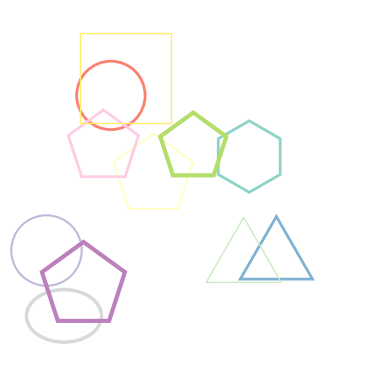[{"shape": "hexagon", "thickness": 2, "radius": 0.46, "center": [0.647, 0.593]}, {"shape": "pentagon", "thickness": 1, "radius": 0.54, "center": [0.398, 0.545]}, {"shape": "circle", "thickness": 1.5, "radius": 0.46, "center": [0.121, 0.349]}, {"shape": "circle", "thickness": 2, "radius": 0.44, "center": [0.288, 0.752]}, {"shape": "triangle", "thickness": 2, "radius": 0.54, "center": [0.718, 0.329]}, {"shape": "pentagon", "thickness": 3, "radius": 0.45, "center": [0.502, 0.617]}, {"shape": "pentagon", "thickness": 2, "radius": 0.48, "center": [0.268, 0.619]}, {"shape": "oval", "thickness": 2.5, "radius": 0.49, "center": [0.166, 0.18]}, {"shape": "pentagon", "thickness": 3, "radius": 0.57, "center": [0.217, 0.258]}, {"shape": "triangle", "thickness": 1, "radius": 0.56, "center": [0.633, 0.323]}, {"shape": "square", "thickness": 1, "radius": 0.59, "center": [0.326, 0.797]}]